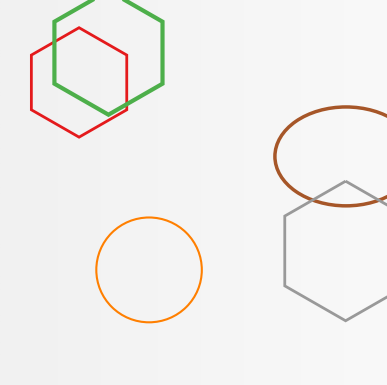[{"shape": "hexagon", "thickness": 2, "radius": 0.71, "center": [0.204, 0.786]}, {"shape": "hexagon", "thickness": 3, "radius": 0.81, "center": [0.28, 0.863]}, {"shape": "circle", "thickness": 1.5, "radius": 0.68, "center": [0.385, 0.299]}, {"shape": "oval", "thickness": 2.5, "radius": 0.92, "center": [0.893, 0.594]}, {"shape": "hexagon", "thickness": 2, "radius": 0.91, "center": [0.892, 0.348]}]